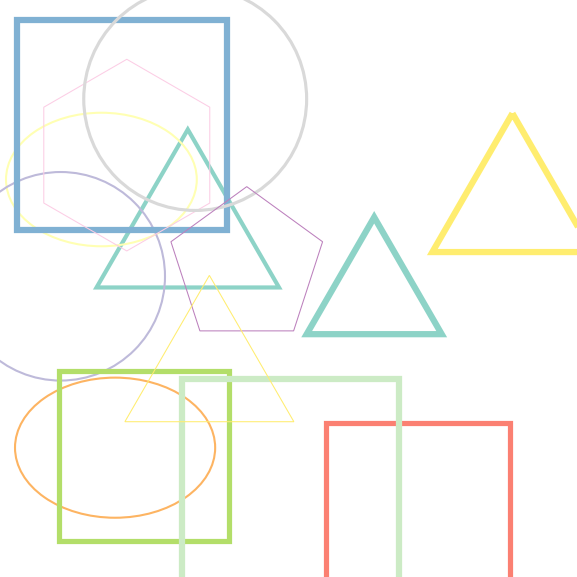[{"shape": "triangle", "thickness": 2, "radius": 0.91, "center": [0.325, 0.593]}, {"shape": "triangle", "thickness": 3, "radius": 0.67, "center": [0.648, 0.488]}, {"shape": "oval", "thickness": 1, "radius": 0.83, "center": [0.176, 0.688]}, {"shape": "circle", "thickness": 1, "radius": 0.9, "center": [0.105, 0.521]}, {"shape": "square", "thickness": 2.5, "radius": 0.8, "center": [0.724, 0.108]}, {"shape": "square", "thickness": 3, "radius": 0.91, "center": [0.211, 0.783]}, {"shape": "oval", "thickness": 1, "radius": 0.87, "center": [0.199, 0.224]}, {"shape": "square", "thickness": 2.5, "radius": 0.74, "center": [0.25, 0.209]}, {"shape": "hexagon", "thickness": 0.5, "radius": 0.83, "center": [0.22, 0.731]}, {"shape": "circle", "thickness": 1.5, "radius": 0.96, "center": [0.338, 0.828]}, {"shape": "pentagon", "thickness": 0.5, "radius": 0.69, "center": [0.427, 0.538]}, {"shape": "square", "thickness": 3, "radius": 0.94, "center": [0.503, 0.155]}, {"shape": "triangle", "thickness": 0.5, "radius": 0.84, "center": [0.363, 0.353]}, {"shape": "triangle", "thickness": 3, "radius": 0.8, "center": [0.887, 0.643]}]